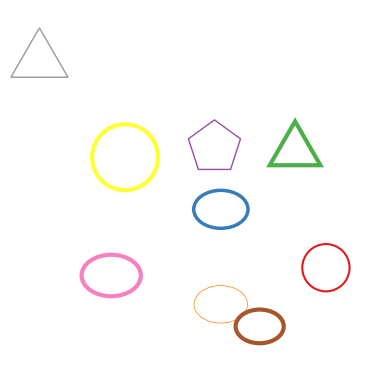[{"shape": "circle", "thickness": 1.5, "radius": 0.31, "center": [0.847, 0.305]}, {"shape": "oval", "thickness": 2.5, "radius": 0.35, "center": [0.574, 0.456]}, {"shape": "triangle", "thickness": 3, "radius": 0.38, "center": [0.766, 0.609]}, {"shape": "pentagon", "thickness": 1, "radius": 0.36, "center": [0.557, 0.617]}, {"shape": "oval", "thickness": 0.5, "radius": 0.35, "center": [0.573, 0.21]}, {"shape": "circle", "thickness": 3, "radius": 0.43, "center": [0.325, 0.592]}, {"shape": "oval", "thickness": 3, "radius": 0.31, "center": [0.675, 0.152]}, {"shape": "oval", "thickness": 3, "radius": 0.38, "center": [0.289, 0.284]}, {"shape": "triangle", "thickness": 1, "radius": 0.43, "center": [0.102, 0.842]}]